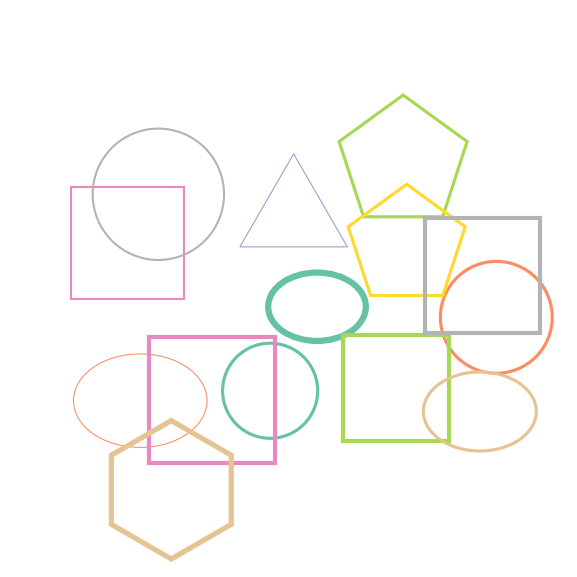[{"shape": "circle", "thickness": 1.5, "radius": 0.41, "center": [0.468, 0.323]}, {"shape": "oval", "thickness": 3, "radius": 0.42, "center": [0.549, 0.468]}, {"shape": "oval", "thickness": 0.5, "radius": 0.58, "center": [0.243, 0.305]}, {"shape": "circle", "thickness": 1.5, "radius": 0.48, "center": [0.859, 0.45]}, {"shape": "triangle", "thickness": 0.5, "radius": 0.54, "center": [0.508, 0.625]}, {"shape": "square", "thickness": 2, "radius": 0.55, "center": [0.367, 0.307]}, {"shape": "square", "thickness": 1, "radius": 0.49, "center": [0.221, 0.579]}, {"shape": "pentagon", "thickness": 1.5, "radius": 0.58, "center": [0.698, 0.718]}, {"shape": "square", "thickness": 2, "radius": 0.46, "center": [0.685, 0.327]}, {"shape": "pentagon", "thickness": 1.5, "radius": 0.53, "center": [0.704, 0.574]}, {"shape": "hexagon", "thickness": 2.5, "radius": 0.6, "center": [0.297, 0.151]}, {"shape": "oval", "thickness": 1.5, "radius": 0.49, "center": [0.831, 0.287]}, {"shape": "square", "thickness": 2, "radius": 0.5, "center": [0.836, 0.523]}, {"shape": "circle", "thickness": 1, "radius": 0.57, "center": [0.274, 0.663]}]